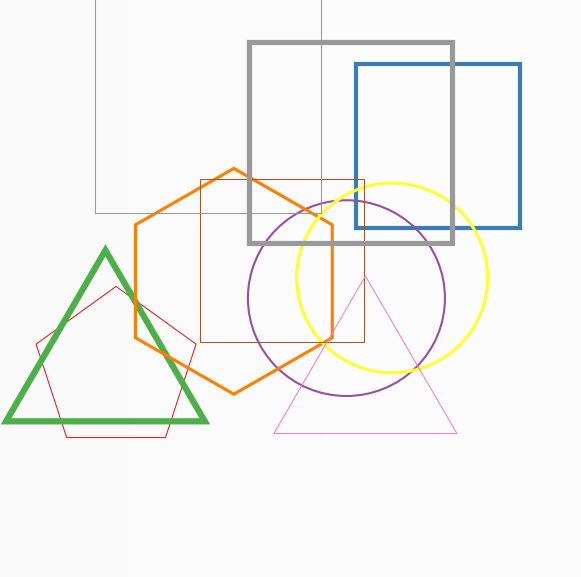[{"shape": "pentagon", "thickness": 0.5, "radius": 0.72, "center": [0.2, 0.358]}, {"shape": "square", "thickness": 2, "radius": 0.71, "center": [0.753, 0.746]}, {"shape": "triangle", "thickness": 3, "radius": 0.99, "center": [0.181, 0.368]}, {"shape": "circle", "thickness": 1, "radius": 0.85, "center": [0.596, 0.483]}, {"shape": "hexagon", "thickness": 1.5, "radius": 0.98, "center": [0.402, 0.512]}, {"shape": "circle", "thickness": 1.5, "radius": 0.82, "center": [0.675, 0.518]}, {"shape": "square", "thickness": 0.5, "radius": 0.71, "center": [0.485, 0.548]}, {"shape": "triangle", "thickness": 0.5, "radius": 0.91, "center": [0.629, 0.339]}, {"shape": "square", "thickness": 0.5, "radius": 0.97, "center": [0.357, 0.824]}, {"shape": "square", "thickness": 2.5, "radius": 0.87, "center": [0.604, 0.752]}]